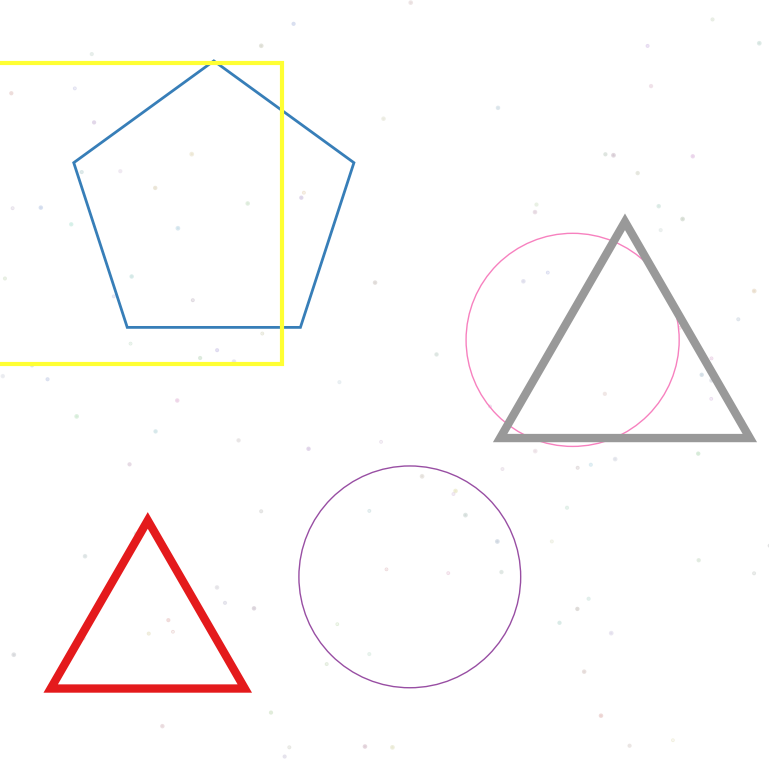[{"shape": "triangle", "thickness": 3, "radius": 0.73, "center": [0.192, 0.179]}, {"shape": "pentagon", "thickness": 1, "radius": 0.96, "center": [0.278, 0.73]}, {"shape": "circle", "thickness": 0.5, "radius": 0.72, "center": [0.532, 0.251]}, {"shape": "square", "thickness": 1.5, "radius": 0.98, "center": [0.171, 0.723]}, {"shape": "circle", "thickness": 0.5, "radius": 0.69, "center": [0.744, 0.559]}, {"shape": "triangle", "thickness": 3, "radius": 0.94, "center": [0.812, 0.525]}]